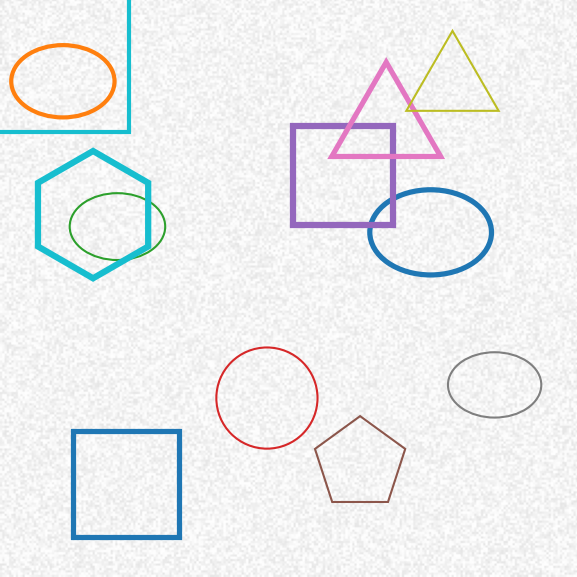[{"shape": "oval", "thickness": 2.5, "radius": 0.53, "center": [0.746, 0.597]}, {"shape": "square", "thickness": 2.5, "radius": 0.46, "center": [0.218, 0.161]}, {"shape": "oval", "thickness": 2, "radius": 0.45, "center": [0.109, 0.858]}, {"shape": "oval", "thickness": 1, "radius": 0.41, "center": [0.203, 0.607]}, {"shape": "circle", "thickness": 1, "radius": 0.44, "center": [0.462, 0.31]}, {"shape": "square", "thickness": 3, "radius": 0.43, "center": [0.594, 0.695]}, {"shape": "pentagon", "thickness": 1, "radius": 0.41, "center": [0.624, 0.196]}, {"shape": "triangle", "thickness": 2.5, "radius": 0.54, "center": [0.669, 0.783]}, {"shape": "oval", "thickness": 1, "radius": 0.4, "center": [0.857, 0.333]}, {"shape": "triangle", "thickness": 1, "radius": 0.46, "center": [0.784, 0.853]}, {"shape": "square", "thickness": 2, "radius": 0.6, "center": [0.104, 0.891]}, {"shape": "hexagon", "thickness": 3, "radius": 0.55, "center": [0.161, 0.627]}]